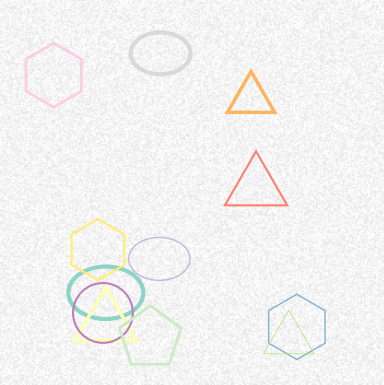[{"shape": "oval", "thickness": 3, "radius": 0.49, "center": [0.275, 0.24]}, {"shape": "triangle", "thickness": 2.5, "radius": 0.46, "center": [0.274, 0.162]}, {"shape": "oval", "thickness": 1, "radius": 0.4, "center": [0.414, 0.328]}, {"shape": "triangle", "thickness": 1.5, "radius": 0.47, "center": [0.665, 0.513]}, {"shape": "hexagon", "thickness": 1, "radius": 0.42, "center": [0.771, 0.151]}, {"shape": "triangle", "thickness": 2.5, "radius": 0.35, "center": [0.652, 0.744]}, {"shape": "triangle", "thickness": 0.5, "radius": 0.38, "center": [0.75, 0.119]}, {"shape": "hexagon", "thickness": 2, "radius": 0.42, "center": [0.139, 0.805]}, {"shape": "oval", "thickness": 3, "radius": 0.39, "center": [0.417, 0.862]}, {"shape": "circle", "thickness": 1.5, "radius": 0.39, "center": [0.267, 0.187]}, {"shape": "pentagon", "thickness": 2, "radius": 0.42, "center": [0.39, 0.122]}, {"shape": "hexagon", "thickness": 1.5, "radius": 0.4, "center": [0.254, 0.352]}]